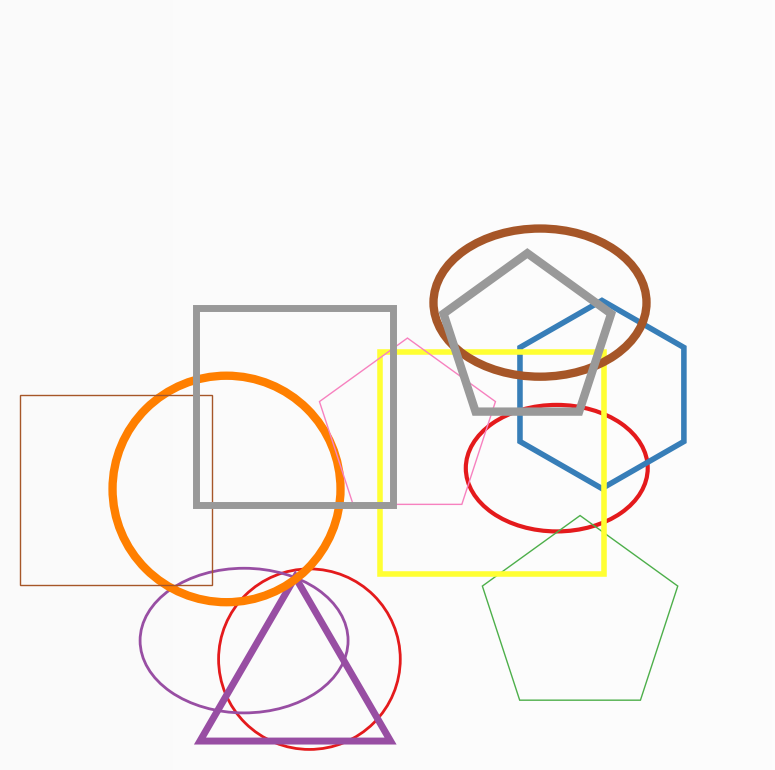[{"shape": "circle", "thickness": 1, "radius": 0.59, "center": [0.399, 0.144]}, {"shape": "oval", "thickness": 1.5, "radius": 0.59, "center": [0.718, 0.392]}, {"shape": "hexagon", "thickness": 2, "radius": 0.61, "center": [0.777, 0.488]}, {"shape": "pentagon", "thickness": 0.5, "radius": 0.66, "center": [0.748, 0.198]}, {"shape": "oval", "thickness": 1, "radius": 0.67, "center": [0.315, 0.168]}, {"shape": "triangle", "thickness": 2.5, "radius": 0.71, "center": [0.381, 0.109]}, {"shape": "circle", "thickness": 3, "radius": 0.74, "center": [0.292, 0.365]}, {"shape": "square", "thickness": 2, "radius": 0.72, "center": [0.635, 0.399]}, {"shape": "square", "thickness": 0.5, "radius": 0.62, "center": [0.15, 0.364]}, {"shape": "oval", "thickness": 3, "radius": 0.69, "center": [0.697, 0.607]}, {"shape": "pentagon", "thickness": 0.5, "radius": 0.6, "center": [0.526, 0.442]}, {"shape": "square", "thickness": 2.5, "radius": 0.64, "center": [0.38, 0.472]}, {"shape": "pentagon", "thickness": 3, "radius": 0.57, "center": [0.68, 0.557]}]